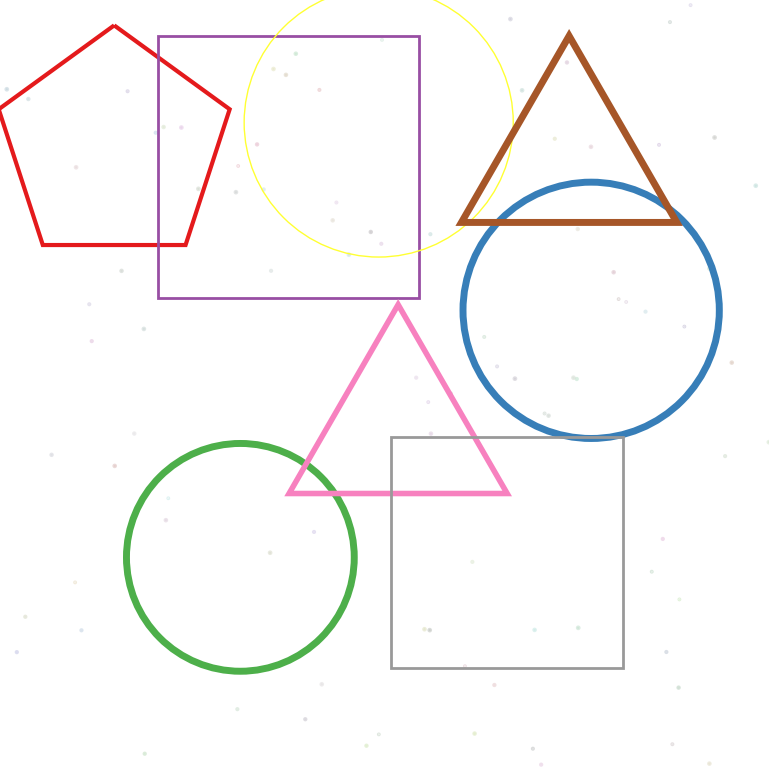[{"shape": "pentagon", "thickness": 1.5, "radius": 0.79, "center": [0.148, 0.809]}, {"shape": "circle", "thickness": 2.5, "radius": 0.83, "center": [0.768, 0.597]}, {"shape": "circle", "thickness": 2.5, "radius": 0.74, "center": [0.312, 0.276]}, {"shape": "square", "thickness": 1, "radius": 0.85, "center": [0.375, 0.783]}, {"shape": "circle", "thickness": 0.5, "radius": 0.87, "center": [0.492, 0.841]}, {"shape": "triangle", "thickness": 2.5, "radius": 0.81, "center": [0.739, 0.792]}, {"shape": "triangle", "thickness": 2, "radius": 0.82, "center": [0.517, 0.441]}, {"shape": "square", "thickness": 1, "radius": 0.75, "center": [0.659, 0.282]}]